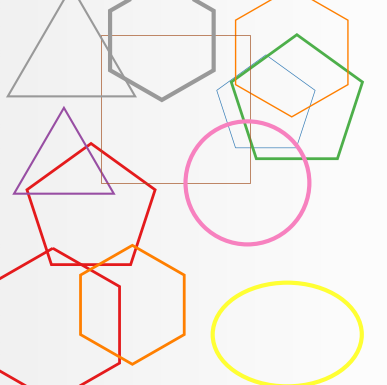[{"shape": "pentagon", "thickness": 2, "radius": 0.87, "center": [0.235, 0.453]}, {"shape": "hexagon", "thickness": 2, "radius": 0.99, "center": [0.136, 0.156]}, {"shape": "pentagon", "thickness": 0.5, "radius": 0.67, "center": [0.686, 0.724]}, {"shape": "pentagon", "thickness": 2, "radius": 0.89, "center": [0.766, 0.732]}, {"shape": "triangle", "thickness": 1.5, "radius": 0.74, "center": [0.165, 0.571]}, {"shape": "hexagon", "thickness": 2, "radius": 0.77, "center": [0.342, 0.208]}, {"shape": "hexagon", "thickness": 1, "radius": 0.84, "center": [0.753, 0.864]}, {"shape": "oval", "thickness": 3, "radius": 0.96, "center": [0.741, 0.131]}, {"shape": "square", "thickness": 0.5, "radius": 0.96, "center": [0.453, 0.717]}, {"shape": "circle", "thickness": 3, "radius": 0.8, "center": [0.639, 0.525]}, {"shape": "triangle", "thickness": 1.5, "radius": 0.95, "center": [0.184, 0.845]}, {"shape": "hexagon", "thickness": 3, "radius": 0.77, "center": [0.418, 0.895]}]